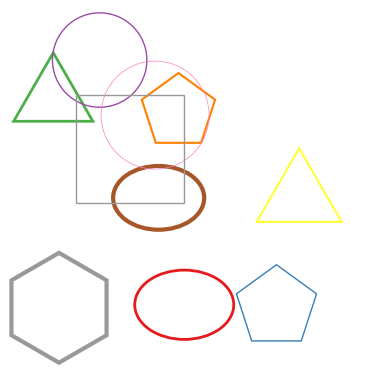[{"shape": "oval", "thickness": 2, "radius": 0.64, "center": [0.479, 0.208]}, {"shape": "pentagon", "thickness": 1, "radius": 0.55, "center": [0.718, 0.203]}, {"shape": "triangle", "thickness": 2, "radius": 0.59, "center": [0.138, 0.744]}, {"shape": "circle", "thickness": 1, "radius": 0.61, "center": [0.259, 0.844]}, {"shape": "pentagon", "thickness": 1.5, "radius": 0.5, "center": [0.464, 0.71]}, {"shape": "triangle", "thickness": 1.5, "radius": 0.64, "center": [0.777, 0.488]}, {"shape": "oval", "thickness": 3, "radius": 0.59, "center": [0.412, 0.486]}, {"shape": "circle", "thickness": 0.5, "radius": 0.7, "center": [0.403, 0.701]}, {"shape": "hexagon", "thickness": 3, "radius": 0.71, "center": [0.153, 0.201]}, {"shape": "square", "thickness": 1, "radius": 0.7, "center": [0.339, 0.613]}]